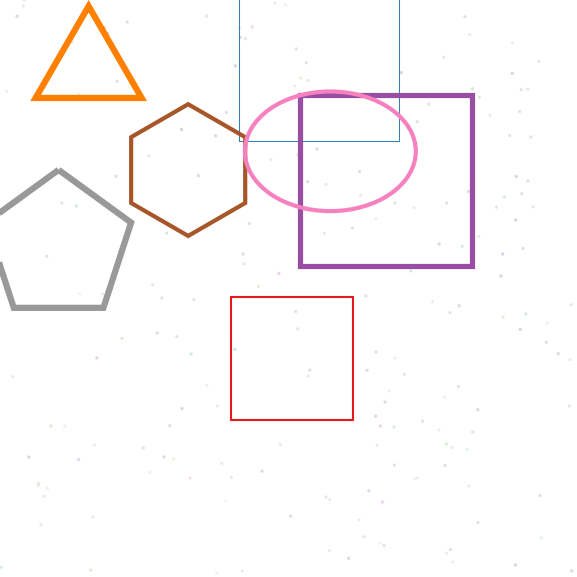[{"shape": "square", "thickness": 1, "radius": 0.53, "center": [0.506, 0.378]}, {"shape": "square", "thickness": 0.5, "radius": 0.69, "center": [0.552, 0.893]}, {"shape": "square", "thickness": 2.5, "radius": 0.74, "center": [0.668, 0.687]}, {"shape": "triangle", "thickness": 3, "radius": 0.53, "center": [0.153, 0.883]}, {"shape": "hexagon", "thickness": 2, "radius": 0.57, "center": [0.326, 0.705]}, {"shape": "oval", "thickness": 2, "radius": 0.74, "center": [0.572, 0.737]}, {"shape": "pentagon", "thickness": 3, "radius": 0.66, "center": [0.101, 0.573]}]